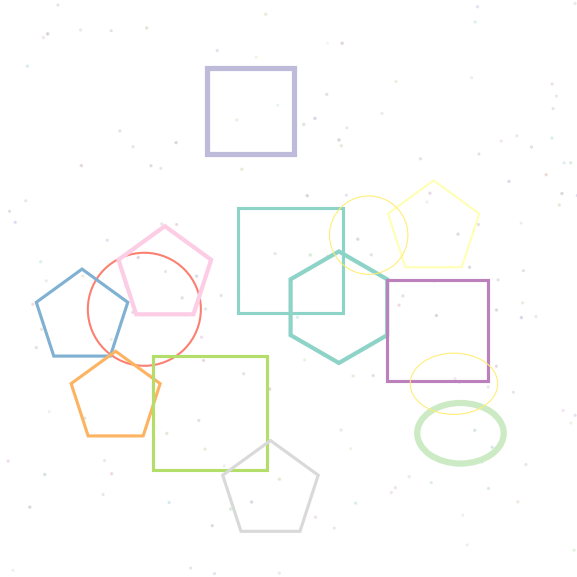[{"shape": "hexagon", "thickness": 2, "radius": 0.48, "center": [0.587, 0.467]}, {"shape": "square", "thickness": 1.5, "radius": 0.45, "center": [0.503, 0.548]}, {"shape": "pentagon", "thickness": 1, "radius": 0.42, "center": [0.751, 0.604]}, {"shape": "square", "thickness": 2.5, "radius": 0.37, "center": [0.434, 0.807]}, {"shape": "circle", "thickness": 1, "radius": 0.49, "center": [0.25, 0.464]}, {"shape": "pentagon", "thickness": 1.5, "radius": 0.42, "center": [0.142, 0.45]}, {"shape": "pentagon", "thickness": 1.5, "radius": 0.41, "center": [0.2, 0.31]}, {"shape": "square", "thickness": 1.5, "radius": 0.49, "center": [0.363, 0.284]}, {"shape": "pentagon", "thickness": 2, "radius": 0.42, "center": [0.285, 0.523]}, {"shape": "pentagon", "thickness": 1.5, "radius": 0.43, "center": [0.468, 0.149]}, {"shape": "square", "thickness": 1.5, "radius": 0.44, "center": [0.757, 0.427]}, {"shape": "oval", "thickness": 3, "radius": 0.37, "center": [0.797, 0.249]}, {"shape": "circle", "thickness": 0.5, "radius": 0.34, "center": [0.638, 0.592]}, {"shape": "oval", "thickness": 0.5, "radius": 0.38, "center": [0.786, 0.335]}]